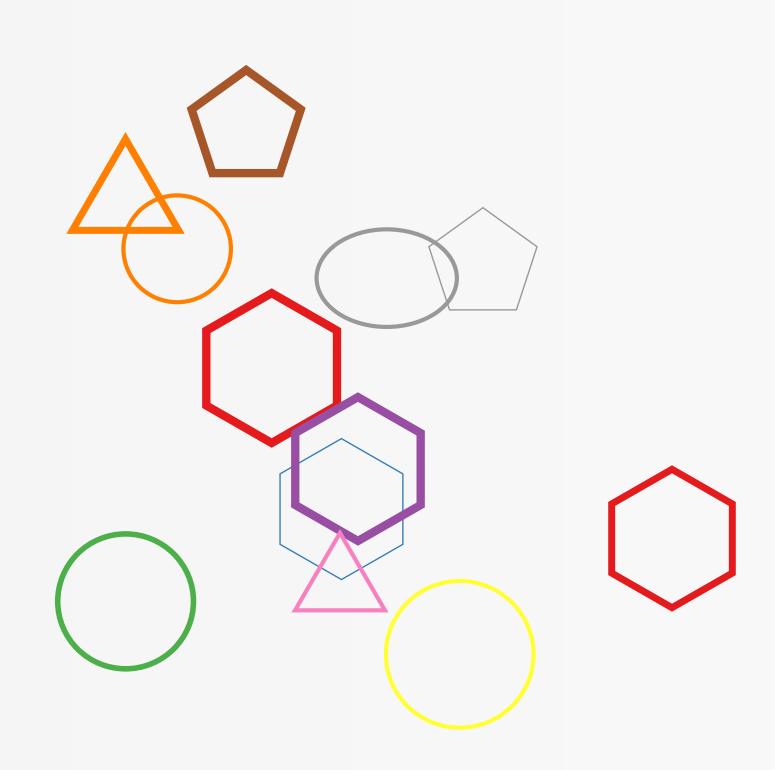[{"shape": "hexagon", "thickness": 2.5, "radius": 0.45, "center": [0.867, 0.301]}, {"shape": "hexagon", "thickness": 3, "radius": 0.49, "center": [0.351, 0.522]}, {"shape": "hexagon", "thickness": 0.5, "radius": 0.46, "center": [0.441, 0.339]}, {"shape": "circle", "thickness": 2, "radius": 0.44, "center": [0.162, 0.219]}, {"shape": "hexagon", "thickness": 3, "radius": 0.47, "center": [0.462, 0.391]}, {"shape": "circle", "thickness": 1.5, "radius": 0.35, "center": [0.229, 0.677]}, {"shape": "triangle", "thickness": 2.5, "radius": 0.4, "center": [0.162, 0.74]}, {"shape": "circle", "thickness": 1.5, "radius": 0.48, "center": [0.593, 0.15]}, {"shape": "pentagon", "thickness": 3, "radius": 0.37, "center": [0.318, 0.835]}, {"shape": "triangle", "thickness": 1.5, "radius": 0.33, "center": [0.439, 0.241]}, {"shape": "oval", "thickness": 1.5, "radius": 0.45, "center": [0.499, 0.639]}, {"shape": "pentagon", "thickness": 0.5, "radius": 0.37, "center": [0.623, 0.657]}]